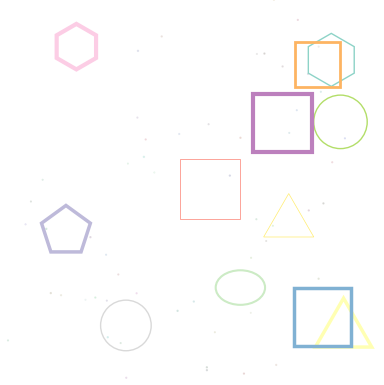[{"shape": "hexagon", "thickness": 1, "radius": 0.34, "center": [0.86, 0.844]}, {"shape": "triangle", "thickness": 2.5, "radius": 0.42, "center": [0.892, 0.141]}, {"shape": "pentagon", "thickness": 2.5, "radius": 0.33, "center": [0.171, 0.4]}, {"shape": "square", "thickness": 0.5, "radius": 0.39, "center": [0.545, 0.509]}, {"shape": "square", "thickness": 2.5, "radius": 0.37, "center": [0.837, 0.177]}, {"shape": "square", "thickness": 2, "radius": 0.29, "center": [0.825, 0.834]}, {"shape": "circle", "thickness": 1, "radius": 0.35, "center": [0.884, 0.683]}, {"shape": "hexagon", "thickness": 3, "radius": 0.3, "center": [0.198, 0.879]}, {"shape": "circle", "thickness": 1, "radius": 0.33, "center": [0.327, 0.155]}, {"shape": "square", "thickness": 3, "radius": 0.38, "center": [0.734, 0.68]}, {"shape": "oval", "thickness": 1.5, "radius": 0.32, "center": [0.624, 0.253]}, {"shape": "triangle", "thickness": 0.5, "radius": 0.38, "center": [0.75, 0.422]}]